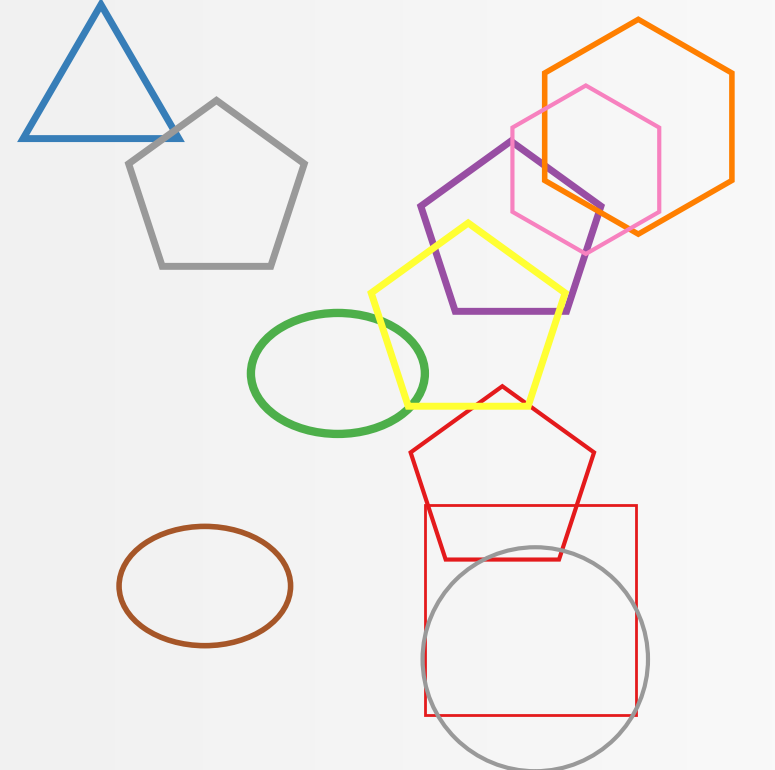[{"shape": "pentagon", "thickness": 1.5, "radius": 0.62, "center": [0.648, 0.374]}, {"shape": "square", "thickness": 1, "radius": 0.68, "center": [0.684, 0.208]}, {"shape": "triangle", "thickness": 2.5, "radius": 0.58, "center": [0.13, 0.878]}, {"shape": "oval", "thickness": 3, "radius": 0.56, "center": [0.436, 0.515]}, {"shape": "pentagon", "thickness": 2.5, "radius": 0.61, "center": [0.659, 0.695]}, {"shape": "hexagon", "thickness": 2, "radius": 0.7, "center": [0.824, 0.835]}, {"shape": "pentagon", "thickness": 2.5, "radius": 0.66, "center": [0.604, 0.579]}, {"shape": "oval", "thickness": 2, "radius": 0.55, "center": [0.264, 0.239]}, {"shape": "hexagon", "thickness": 1.5, "radius": 0.55, "center": [0.756, 0.78]}, {"shape": "pentagon", "thickness": 2.5, "radius": 0.6, "center": [0.279, 0.75]}, {"shape": "circle", "thickness": 1.5, "radius": 0.73, "center": [0.691, 0.144]}]